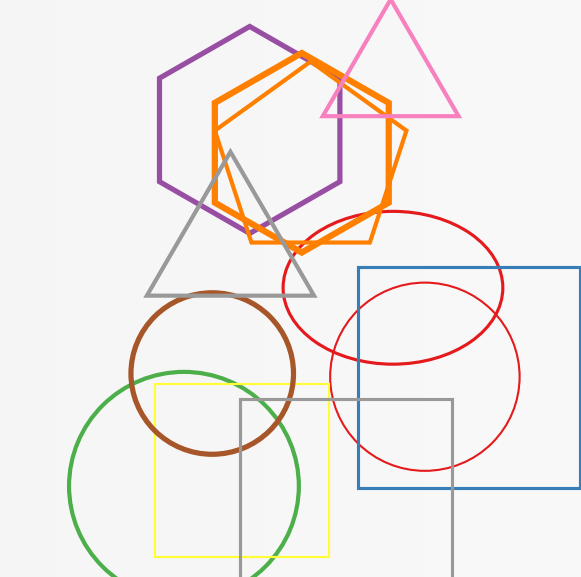[{"shape": "oval", "thickness": 1.5, "radius": 0.95, "center": [0.676, 0.501]}, {"shape": "circle", "thickness": 1, "radius": 0.81, "center": [0.731, 0.347]}, {"shape": "square", "thickness": 1.5, "radius": 0.95, "center": [0.807, 0.346]}, {"shape": "circle", "thickness": 2, "radius": 0.99, "center": [0.316, 0.158]}, {"shape": "hexagon", "thickness": 2.5, "radius": 0.9, "center": [0.43, 0.774]}, {"shape": "hexagon", "thickness": 3, "radius": 0.86, "center": [0.519, 0.735]}, {"shape": "pentagon", "thickness": 2, "radius": 0.87, "center": [0.534, 0.719]}, {"shape": "square", "thickness": 1, "radius": 0.75, "center": [0.417, 0.185]}, {"shape": "circle", "thickness": 2.5, "radius": 0.7, "center": [0.365, 0.352]}, {"shape": "triangle", "thickness": 2, "radius": 0.67, "center": [0.672, 0.865]}, {"shape": "triangle", "thickness": 2, "radius": 0.83, "center": [0.396, 0.57]}, {"shape": "square", "thickness": 1.5, "radius": 0.91, "center": [0.595, 0.126]}]